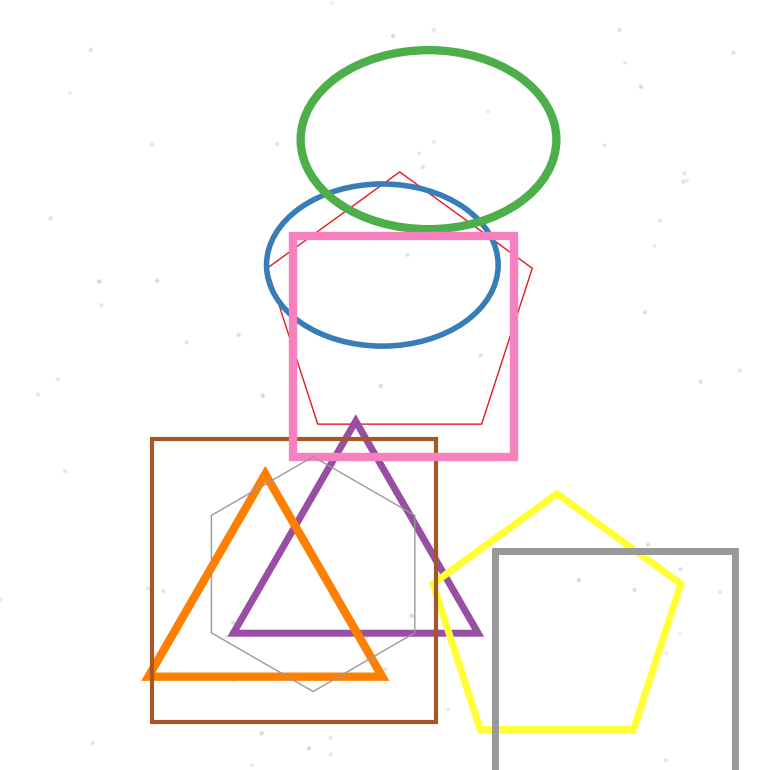[{"shape": "pentagon", "thickness": 0.5, "radius": 0.91, "center": [0.519, 0.596]}, {"shape": "oval", "thickness": 2, "radius": 0.75, "center": [0.497, 0.656]}, {"shape": "oval", "thickness": 3, "radius": 0.83, "center": [0.557, 0.819]}, {"shape": "triangle", "thickness": 2.5, "radius": 0.92, "center": [0.462, 0.269]}, {"shape": "triangle", "thickness": 3, "radius": 0.88, "center": [0.345, 0.209]}, {"shape": "pentagon", "thickness": 2.5, "radius": 0.85, "center": [0.723, 0.19]}, {"shape": "square", "thickness": 1.5, "radius": 0.92, "center": [0.382, 0.246]}, {"shape": "square", "thickness": 3, "radius": 0.72, "center": [0.523, 0.55]}, {"shape": "hexagon", "thickness": 0.5, "radius": 0.76, "center": [0.407, 0.254]}, {"shape": "square", "thickness": 2.5, "radius": 0.78, "center": [0.798, 0.128]}]